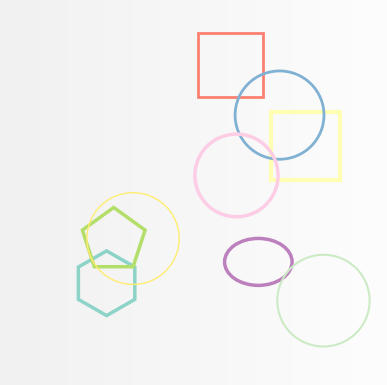[{"shape": "hexagon", "thickness": 2.5, "radius": 0.42, "center": [0.275, 0.264]}, {"shape": "square", "thickness": 3, "radius": 0.44, "center": [0.788, 0.62]}, {"shape": "square", "thickness": 2, "radius": 0.42, "center": [0.595, 0.832]}, {"shape": "circle", "thickness": 2, "radius": 0.57, "center": [0.721, 0.701]}, {"shape": "pentagon", "thickness": 2.5, "radius": 0.43, "center": [0.294, 0.376]}, {"shape": "circle", "thickness": 2.5, "radius": 0.54, "center": [0.61, 0.544]}, {"shape": "oval", "thickness": 2.5, "radius": 0.44, "center": [0.667, 0.32]}, {"shape": "circle", "thickness": 1.5, "radius": 0.6, "center": [0.835, 0.219]}, {"shape": "circle", "thickness": 1, "radius": 0.6, "center": [0.343, 0.38]}]